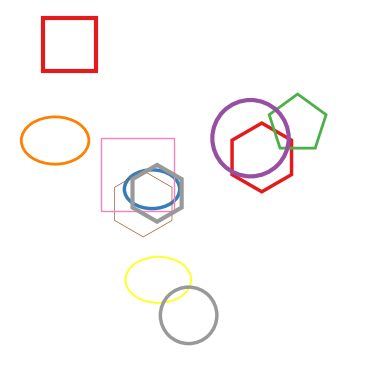[{"shape": "hexagon", "thickness": 2.5, "radius": 0.45, "center": [0.68, 0.591]}, {"shape": "square", "thickness": 3, "radius": 0.34, "center": [0.181, 0.883]}, {"shape": "oval", "thickness": 2.5, "radius": 0.36, "center": [0.395, 0.508]}, {"shape": "pentagon", "thickness": 2, "radius": 0.39, "center": [0.773, 0.678]}, {"shape": "circle", "thickness": 3, "radius": 0.5, "center": [0.651, 0.641]}, {"shape": "oval", "thickness": 2, "radius": 0.44, "center": [0.143, 0.635]}, {"shape": "oval", "thickness": 1.5, "radius": 0.43, "center": [0.411, 0.273]}, {"shape": "hexagon", "thickness": 0.5, "radius": 0.43, "center": [0.372, 0.471]}, {"shape": "square", "thickness": 1, "radius": 0.47, "center": [0.357, 0.547]}, {"shape": "circle", "thickness": 2.5, "radius": 0.37, "center": [0.49, 0.181]}, {"shape": "hexagon", "thickness": 3, "radius": 0.37, "center": [0.408, 0.498]}]